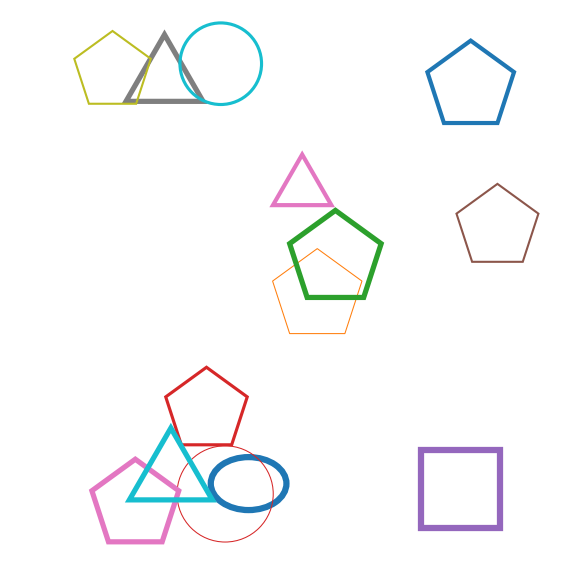[{"shape": "oval", "thickness": 3, "radius": 0.33, "center": [0.43, 0.162]}, {"shape": "pentagon", "thickness": 2, "radius": 0.39, "center": [0.815, 0.85]}, {"shape": "pentagon", "thickness": 0.5, "radius": 0.41, "center": [0.549, 0.487]}, {"shape": "pentagon", "thickness": 2.5, "radius": 0.42, "center": [0.581, 0.551]}, {"shape": "pentagon", "thickness": 1.5, "radius": 0.37, "center": [0.358, 0.289]}, {"shape": "circle", "thickness": 0.5, "radius": 0.42, "center": [0.39, 0.144]}, {"shape": "square", "thickness": 3, "radius": 0.34, "center": [0.797, 0.153]}, {"shape": "pentagon", "thickness": 1, "radius": 0.37, "center": [0.861, 0.606]}, {"shape": "triangle", "thickness": 2, "radius": 0.29, "center": [0.523, 0.673]}, {"shape": "pentagon", "thickness": 2.5, "radius": 0.4, "center": [0.234, 0.125]}, {"shape": "triangle", "thickness": 2.5, "radius": 0.39, "center": [0.285, 0.862]}, {"shape": "pentagon", "thickness": 1, "radius": 0.35, "center": [0.195, 0.876]}, {"shape": "triangle", "thickness": 2.5, "radius": 0.41, "center": [0.296, 0.175]}, {"shape": "circle", "thickness": 1.5, "radius": 0.35, "center": [0.382, 0.889]}]